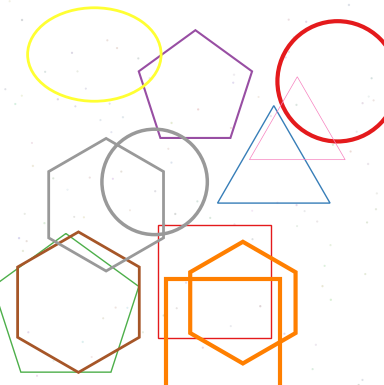[{"shape": "circle", "thickness": 3, "radius": 0.78, "center": [0.877, 0.789]}, {"shape": "square", "thickness": 1, "radius": 0.73, "center": [0.558, 0.269]}, {"shape": "triangle", "thickness": 1, "radius": 0.84, "center": [0.711, 0.557]}, {"shape": "pentagon", "thickness": 1, "radius": 1.0, "center": [0.171, 0.194]}, {"shape": "pentagon", "thickness": 1.5, "radius": 0.77, "center": [0.508, 0.767]}, {"shape": "hexagon", "thickness": 3, "radius": 0.79, "center": [0.631, 0.214]}, {"shape": "square", "thickness": 3, "radius": 0.74, "center": [0.58, 0.126]}, {"shape": "oval", "thickness": 2, "radius": 0.87, "center": [0.245, 0.858]}, {"shape": "hexagon", "thickness": 2, "radius": 0.91, "center": [0.204, 0.215]}, {"shape": "triangle", "thickness": 0.5, "radius": 0.72, "center": [0.772, 0.657]}, {"shape": "circle", "thickness": 2.5, "radius": 0.68, "center": [0.402, 0.528]}, {"shape": "hexagon", "thickness": 2, "radius": 0.86, "center": [0.276, 0.468]}]